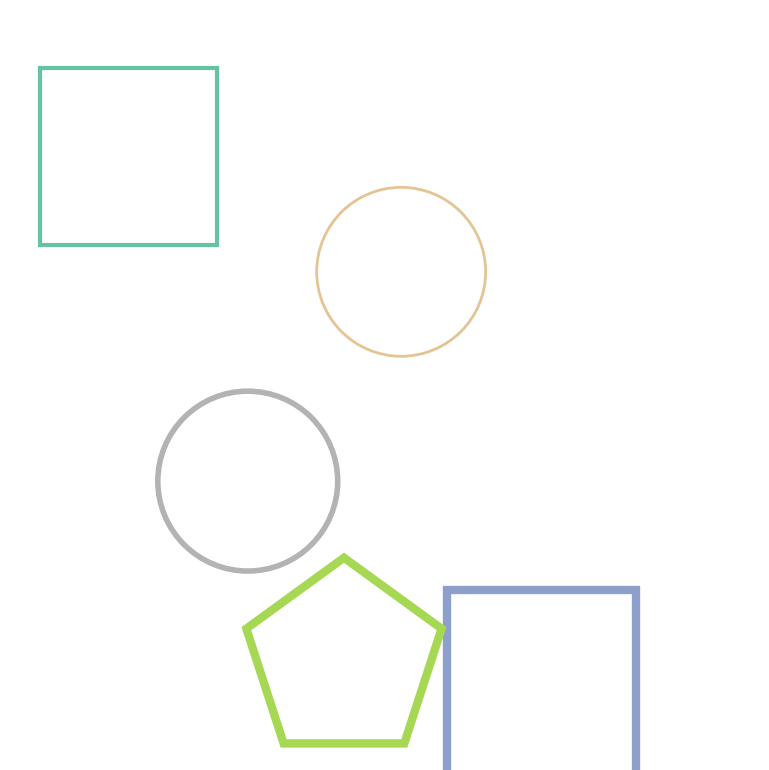[{"shape": "square", "thickness": 1.5, "radius": 0.57, "center": [0.167, 0.797]}, {"shape": "square", "thickness": 3, "radius": 0.62, "center": [0.703, 0.11]}, {"shape": "pentagon", "thickness": 3, "radius": 0.67, "center": [0.447, 0.142]}, {"shape": "circle", "thickness": 1, "radius": 0.55, "center": [0.521, 0.647]}, {"shape": "circle", "thickness": 2, "radius": 0.58, "center": [0.322, 0.375]}]